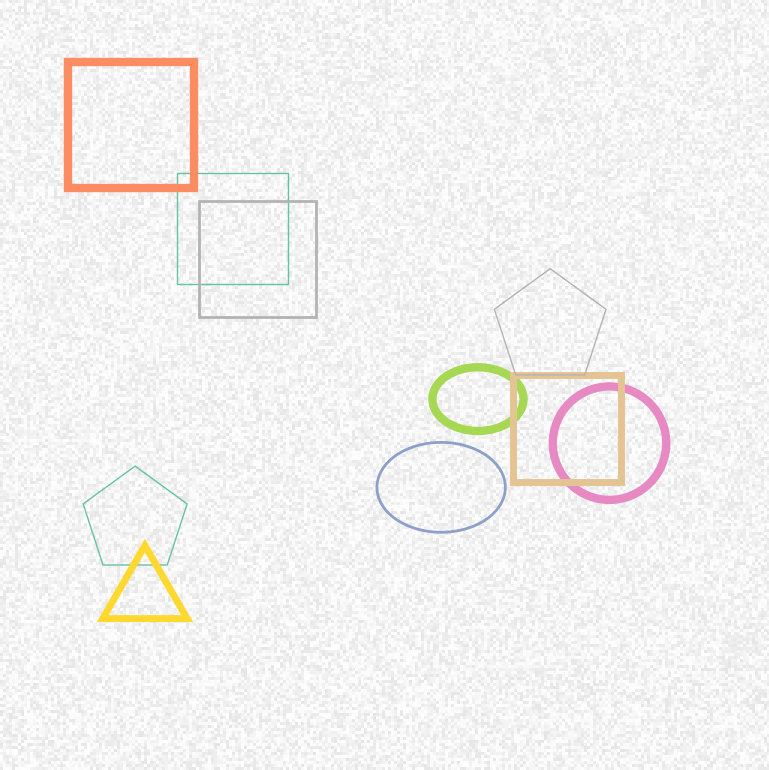[{"shape": "pentagon", "thickness": 0.5, "radius": 0.35, "center": [0.176, 0.324]}, {"shape": "square", "thickness": 0.5, "radius": 0.36, "center": [0.302, 0.704]}, {"shape": "square", "thickness": 3, "radius": 0.41, "center": [0.17, 0.837]}, {"shape": "oval", "thickness": 1, "radius": 0.42, "center": [0.573, 0.367]}, {"shape": "circle", "thickness": 3, "radius": 0.37, "center": [0.792, 0.424]}, {"shape": "oval", "thickness": 3, "radius": 0.3, "center": [0.621, 0.482]}, {"shape": "triangle", "thickness": 2.5, "radius": 0.32, "center": [0.188, 0.228]}, {"shape": "square", "thickness": 2.5, "radius": 0.35, "center": [0.736, 0.443]}, {"shape": "pentagon", "thickness": 0.5, "radius": 0.38, "center": [0.715, 0.575]}, {"shape": "square", "thickness": 1, "radius": 0.38, "center": [0.334, 0.664]}]